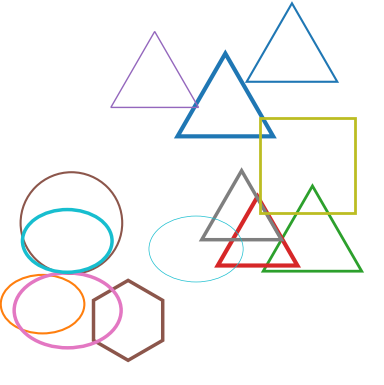[{"shape": "triangle", "thickness": 3, "radius": 0.72, "center": [0.585, 0.718]}, {"shape": "triangle", "thickness": 1.5, "radius": 0.68, "center": [0.758, 0.856]}, {"shape": "oval", "thickness": 1.5, "radius": 0.54, "center": [0.111, 0.21]}, {"shape": "triangle", "thickness": 2, "radius": 0.74, "center": [0.812, 0.369]}, {"shape": "triangle", "thickness": 3, "radius": 0.6, "center": [0.669, 0.37]}, {"shape": "triangle", "thickness": 1, "radius": 0.66, "center": [0.402, 0.787]}, {"shape": "hexagon", "thickness": 2.5, "radius": 0.52, "center": [0.333, 0.168]}, {"shape": "circle", "thickness": 1.5, "radius": 0.66, "center": [0.185, 0.421]}, {"shape": "oval", "thickness": 2.5, "radius": 0.69, "center": [0.176, 0.194]}, {"shape": "triangle", "thickness": 2.5, "radius": 0.6, "center": [0.628, 0.437]}, {"shape": "square", "thickness": 2, "radius": 0.62, "center": [0.798, 0.569]}, {"shape": "oval", "thickness": 0.5, "radius": 0.61, "center": [0.509, 0.353]}, {"shape": "oval", "thickness": 2.5, "radius": 0.58, "center": [0.175, 0.374]}]